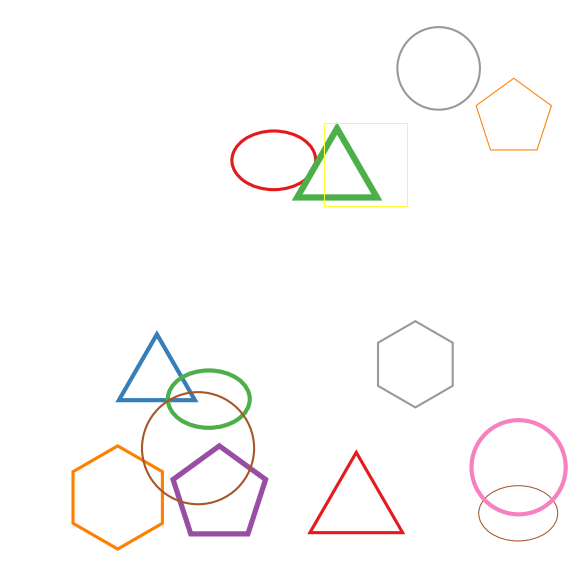[{"shape": "triangle", "thickness": 1.5, "radius": 0.46, "center": [0.617, 0.123]}, {"shape": "oval", "thickness": 1.5, "radius": 0.36, "center": [0.474, 0.722]}, {"shape": "triangle", "thickness": 2, "radius": 0.38, "center": [0.272, 0.344]}, {"shape": "triangle", "thickness": 3, "radius": 0.4, "center": [0.584, 0.697]}, {"shape": "oval", "thickness": 2, "radius": 0.35, "center": [0.362, 0.308]}, {"shape": "pentagon", "thickness": 2.5, "radius": 0.42, "center": [0.38, 0.143]}, {"shape": "pentagon", "thickness": 0.5, "radius": 0.34, "center": [0.89, 0.795]}, {"shape": "hexagon", "thickness": 1.5, "radius": 0.45, "center": [0.204, 0.138]}, {"shape": "square", "thickness": 0.5, "radius": 0.36, "center": [0.633, 0.714]}, {"shape": "circle", "thickness": 1, "radius": 0.49, "center": [0.343, 0.223]}, {"shape": "oval", "thickness": 0.5, "radius": 0.34, "center": [0.897, 0.11]}, {"shape": "circle", "thickness": 2, "radius": 0.41, "center": [0.898, 0.19]}, {"shape": "hexagon", "thickness": 1, "radius": 0.37, "center": [0.719, 0.368]}, {"shape": "circle", "thickness": 1, "radius": 0.36, "center": [0.76, 0.881]}]